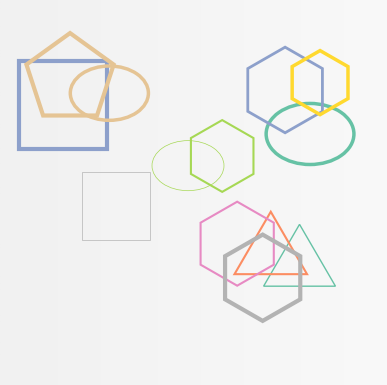[{"shape": "triangle", "thickness": 1, "radius": 0.54, "center": [0.773, 0.31]}, {"shape": "oval", "thickness": 2.5, "radius": 0.57, "center": [0.8, 0.652]}, {"shape": "triangle", "thickness": 1.5, "radius": 0.54, "center": [0.699, 0.342]}, {"shape": "hexagon", "thickness": 2, "radius": 0.56, "center": [0.736, 0.766]}, {"shape": "square", "thickness": 3, "radius": 0.57, "center": [0.162, 0.728]}, {"shape": "hexagon", "thickness": 1.5, "radius": 0.55, "center": [0.612, 0.367]}, {"shape": "hexagon", "thickness": 1.5, "radius": 0.47, "center": [0.573, 0.595]}, {"shape": "oval", "thickness": 0.5, "radius": 0.46, "center": [0.485, 0.57]}, {"shape": "hexagon", "thickness": 2.5, "radius": 0.42, "center": [0.826, 0.785]}, {"shape": "pentagon", "thickness": 3, "radius": 0.59, "center": [0.181, 0.796]}, {"shape": "oval", "thickness": 2.5, "radius": 0.5, "center": [0.282, 0.758]}, {"shape": "square", "thickness": 0.5, "radius": 0.44, "center": [0.3, 0.465]}, {"shape": "hexagon", "thickness": 3, "radius": 0.56, "center": [0.678, 0.279]}]